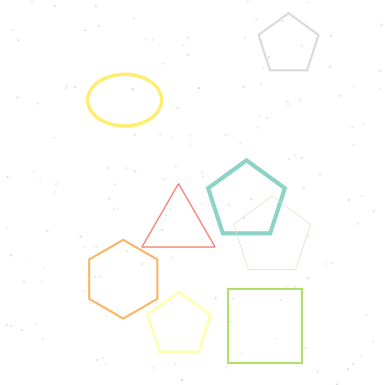[{"shape": "pentagon", "thickness": 3, "radius": 0.52, "center": [0.64, 0.479]}, {"shape": "pentagon", "thickness": 2, "radius": 0.43, "center": [0.465, 0.156]}, {"shape": "triangle", "thickness": 1, "radius": 0.55, "center": [0.464, 0.413]}, {"shape": "hexagon", "thickness": 1.5, "radius": 0.51, "center": [0.32, 0.275]}, {"shape": "square", "thickness": 1.5, "radius": 0.48, "center": [0.689, 0.153]}, {"shape": "pentagon", "thickness": 1.5, "radius": 0.41, "center": [0.749, 0.884]}, {"shape": "pentagon", "thickness": 0.5, "radius": 0.53, "center": [0.707, 0.385]}, {"shape": "oval", "thickness": 2.5, "radius": 0.48, "center": [0.324, 0.74]}]